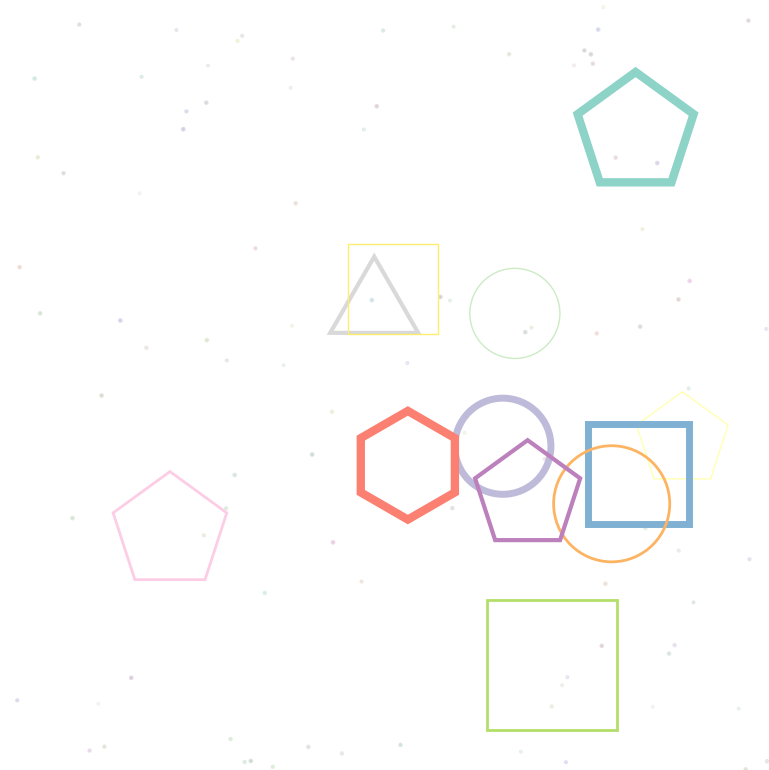[{"shape": "pentagon", "thickness": 3, "radius": 0.4, "center": [0.825, 0.827]}, {"shape": "pentagon", "thickness": 0.5, "radius": 0.31, "center": [0.886, 0.429]}, {"shape": "circle", "thickness": 2.5, "radius": 0.31, "center": [0.653, 0.42]}, {"shape": "hexagon", "thickness": 3, "radius": 0.35, "center": [0.53, 0.396]}, {"shape": "square", "thickness": 2.5, "radius": 0.33, "center": [0.829, 0.385]}, {"shape": "circle", "thickness": 1, "radius": 0.38, "center": [0.794, 0.346]}, {"shape": "square", "thickness": 1, "radius": 0.42, "center": [0.717, 0.136]}, {"shape": "pentagon", "thickness": 1, "radius": 0.39, "center": [0.221, 0.31]}, {"shape": "triangle", "thickness": 1.5, "radius": 0.33, "center": [0.486, 0.601]}, {"shape": "pentagon", "thickness": 1.5, "radius": 0.36, "center": [0.685, 0.357]}, {"shape": "circle", "thickness": 0.5, "radius": 0.29, "center": [0.669, 0.593]}, {"shape": "square", "thickness": 0.5, "radius": 0.29, "center": [0.51, 0.624]}]